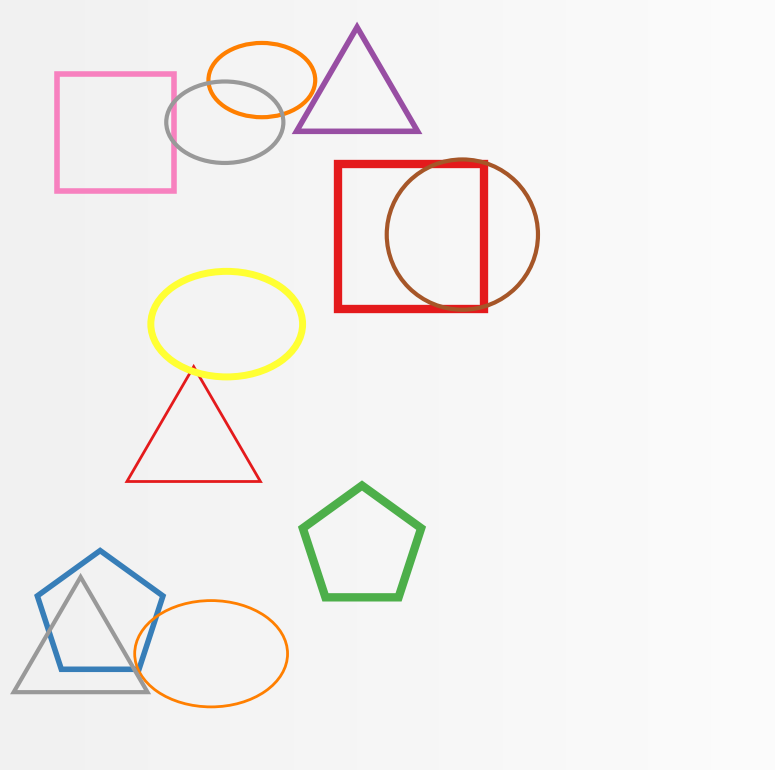[{"shape": "triangle", "thickness": 1, "radius": 0.5, "center": [0.25, 0.424]}, {"shape": "square", "thickness": 3, "radius": 0.47, "center": [0.53, 0.693]}, {"shape": "pentagon", "thickness": 2, "radius": 0.43, "center": [0.129, 0.2]}, {"shape": "pentagon", "thickness": 3, "radius": 0.4, "center": [0.467, 0.289]}, {"shape": "triangle", "thickness": 2, "radius": 0.45, "center": [0.461, 0.875]}, {"shape": "oval", "thickness": 1, "radius": 0.49, "center": [0.272, 0.151]}, {"shape": "oval", "thickness": 1.5, "radius": 0.34, "center": [0.338, 0.896]}, {"shape": "oval", "thickness": 2.5, "radius": 0.49, "center": [0.293, 0.579]}, {"shape": "circle", "thickness": 1.5, "radius": 0.49, "center": [0.597, 0.695]}, {"shape": "square", "thickness": 2, "radius": 0.38, "center": [0.149, 0.828]}, {"shape": "triangle", "thickness": 1.5, "radius": 0.5, "center": [0.104, 0.151]}, {"shape": "oval", "thickness": 1.5, "radius": 0.38, "center": [0.29, 0.841]}]